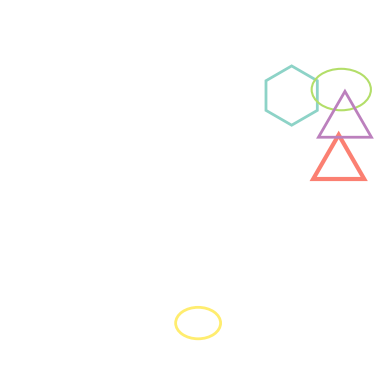[{"shape": "hexagon", "thickness": 2, "radius": 0.38, "center": [0.758, 0.752]}, {"shape": "triangle", "thickness": 3, "radius": 0.38, "center": [0.88, 0.573]}, {"shape": "oval", "thickness": 1.5, "radius": 0.38, "center": [0.886, 0.767]}, {"shape": "triangle", "thickness": 2, "radius": 0.4, "center": [0.896, 0.683]}, {"shape": "oval", "thickness": 2, "radius": 0.29, "center": [0.515, 0.161]}]